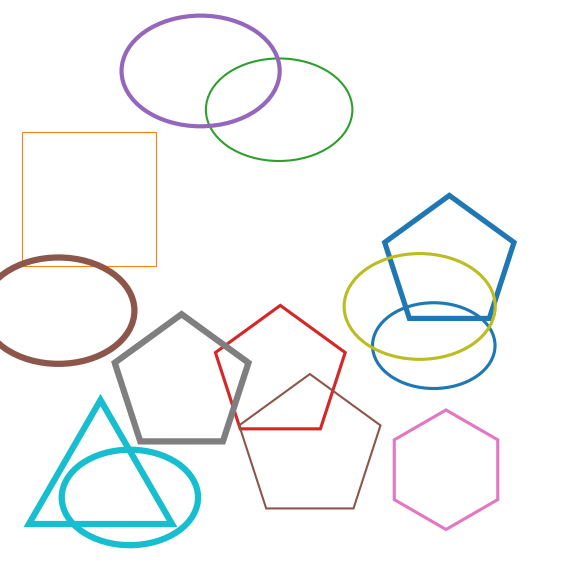[{"shape": "oval", "thickness": 1.5, "radius": 0.53, "center": [0.751, 0.401]}, {"shape": "pentagon", "thickness": 2.5, "radius": 0.59, "center": [0.778, 0.543]}, {"shape": "square", "thickness": 0.5, "radius": 0.58, "center": [0.154, 0.654]}, {"shape": "oval", "thickness": 1, "radius": 0.63, "center": [0.483, 0.809]}, {"shape": "pentagon", "thickness": 1.5, "radius": 0.59, "center": [0.485, 0.352]}, {"shape": "oval", "thickness": 2, "radius": 0.68, "center": [0.347, 0.876]}, {"shape": "oval", "thickness": 3, "radius": 0.66, "center": [0.101, 0.461]}, {"shape": "pentagon", "thickness": 1, "radius": 0.64, "center": [0.537, 0.223]}, {"shape": "hexagon", "thickness": 1.5, "radius": 0.52, "center": [0.772, 0.186]}, {"shape": "pentagon", "thickness": 3, "radius": 0.61, "center": [0.314, 0.333]}, {"shape": "oval", "thickness": 1.5, "radius": 0.65, "center": [0.727, 0.468]}, {"shape": "oval", "thickness": 3, "radius": 0.59, "center": [0.225, 0.138]}, {"shape": "triangle", "thickness": 3, "radius": 0.72, "center": [0.174, 0.163]}]